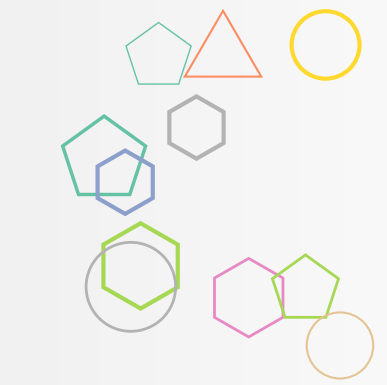[{"shape": "pentagon", "thickness": 1, "radius": 0.44, "center": [0.409, 0.853]}, {"shape": "pentagon", "thickness": 2.5, "radius": 0.56, "center": [0.269, 0.586]}, {"shape": "triangle", "thickness": 1.5, "radius": 0.57, "center": [0.576, 0.858]}, {"shape": "hexagon", "thickness": 3, "radius": 0.41, "center": [0.323, 0.527]}, {"shape": "hexagon", "thickness": 2, "radius": 0.51, "center": [0.642, 0.227]}, {"shape": "pentagon", "thickness": 2, "radius": 0.45, "center": [0.788, 0.248]}, {"shape": "hexagon", "thickness": 3, "radius": 0.55, "center": [0.363, 0.309]}, {"shape": "circle", "thickness": 3, "radius": 0.44, "center": [0.84, 0.883]}, {"shape": "circle", "thickness": 1.5, "radius": 0.43, "center": [0.877, 0.103]}, {"shape": "hexagon", "thickness": 3, "radius": 0.4, "center": [0.507, 0.669]}, {"shape": "circle", "thickness": 2, "radius": 0.58, "center": [0.338, 0.255]}]